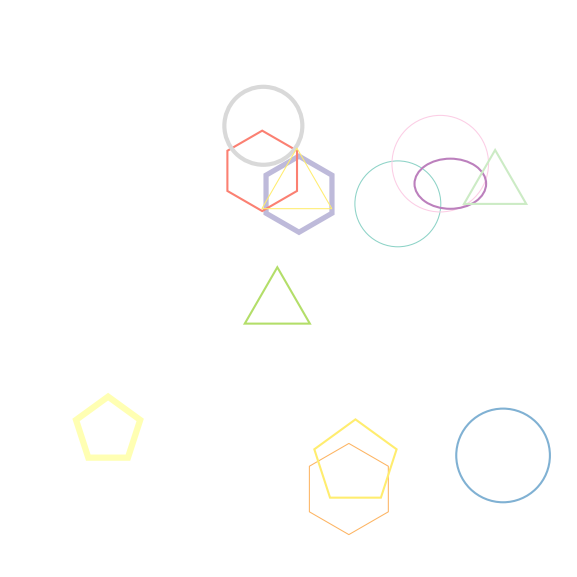[{"shape": "circle", "thickness": 0.5, "radius": 0.37, "center": [0.689, 0.646]}, {"shape": "pentagon", "thickness": 3, "radius": 0.29, "center": [0.187, 0.254]}, {"shape": "hexagon", "thickness": 2.5, "radius": 0.33, "center": [0.518, 0.663]}, {"shape": "hexagon", "thickness": 1, "radius": 0.35, "center": [0.454, 0.703]}, {"shape": "circle", "thickness": 1, "radius": 0.41, "center": [0.871, 0.21]}, {"shape": "hexagon", "thickness": 0.5, "radius": 0.39, "center": [0.604, 0.152]}, {"shape": "triangle", "thickness": 1, "radius": 0.33, "center": [0.48, 0.471]}, {"shape": "circle", "thickness": 0.5, "radius": 0.42, "center": [0.762, 0.716]}, {"shape": "circle", "thickness": 2, "radius": 0.34, "center": [0.456, 0.781]}, {"shape": "oval", "thickness": 1, "radius": 0.31, "center": [0.78, 0.681]}, {"shape": "triangle", "thickness": 1, "radius": 0.31, "center": [0.857, 0.677]}, {"shape": "triangle", "thickness": 0.5, "radius": 0.35, "center": [0.514, 0.673]}, {"shape": "pentagon", "thickness": 1, "radius": 0.37, "center": [0.616, 0.198]}]